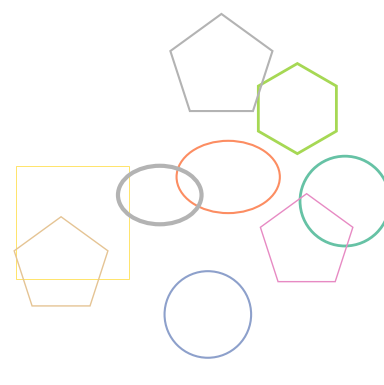[{"shape": "circle", "thickness": 2, "radius": 0.58, "center": [0.896, 0.478]}, {"shape": "oval", "thickness": 1.5, "radius": 0.67, "center": [0.593, 0.54]}, {"shape": "circle", "thickness": 1.5, "radius": 0.56, "center": [0.54, 0.183]}, {"shape": "pentagon", "thickness": 1, "radius": 0.63, "center": [0.796, 0.371]}, {"shape": "hexagon", "thickness": 2, "radius": 0.59, "center": [0.772, 0.718]}, {"shape": "square", "thickness": 0.5, "radius": 0.74, "center": [0.187, 0.422]}, {"shape": "pentagon", "thickness": 1, "radius": 0.64, "center": [0.159, 0.309]}, {"shape": "oval", "thickness": 3, "radius": 0.54, "center": [0.415, 0.493]}, {"shape": "pentagon", "thickness": 1.5, "radius": 0.7, "center": [0.575, 0.824]}]